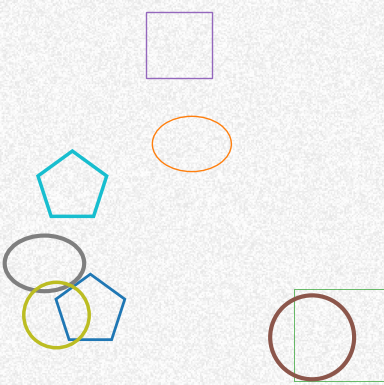[{"shape": "pentagon", "thickness": 2, "radius": 0.47, "center": [0.235, 0.194]}, {"shape": "oval", "thickness": 1, "radius": 0.51, "center": [0.498, 0.626]}, {"shape": "square", "thickness": 0.5, "radius": 0.6, "center": [0.884, 0.129]}, {"shape": "square", "thickness": 1, "radius": 0.43, "center": [0.465, 0.884]}, {"shape": "circle", "thickness": 3, "radius": 0.54, "center": [0.811, 0.124]}, {"shape": "oval", "thickness": 3, "radius": 0.52, "center": [0.115, 0.316]}, {"shape": "circle", "thickness": 2.5, "radius": 0.43, "center": [0.147, 0.182]}, {"shape": "pentagon", "thickness": 2.5, "radius": 0.47, "center": [0.188, 0.514]}]